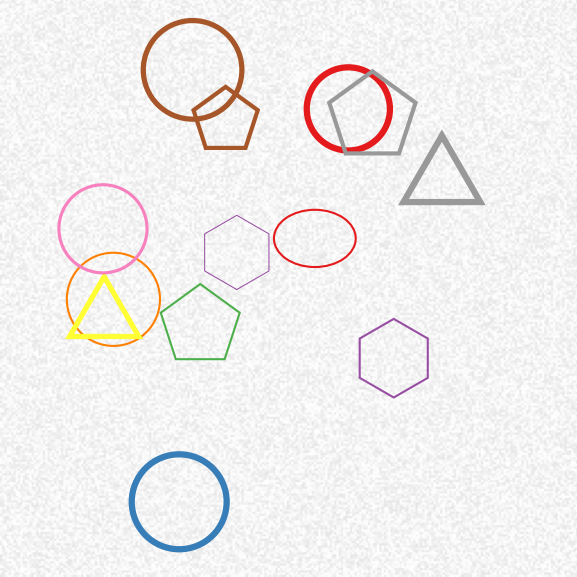[{"shape": "circle", "thickness": 3, "radius": 0.36, "center": [0.603, 0.811]}, {"shape": "oval", "thickness": 1, "radius": 0.35, "center": [0.545, 0.586]}, {"shape": "circle", "thickness": 3, "radius": 0.41, "center": [0.31, 0.13]}, {"shape": "pentagon", "thickness": 1, "radius": 0.36, "center": [0.347, 0.435]}, {"shape": "hexagon", "thickness": 0.5, "radius": 0.32, "center": [0.41, 0.562]}, {"shape": "hexagon", "thickness": 1, "radius": 0.34, "center": [0.682, 0.379]}, {"shape": "circle", "thickness": 1, "radius": 0.4, "center": [0.196, 0.481]}, {"shape": "triangle", "thickness": 2.5, "radius": 0.35, "center": [0.18, 0.451]}, {"shape": "circle", "thickness": 2.5, "radius": 0.43, "center": [0.333, 0.878]}, {"shape": "pentagon", "thickness": 2, "radius": 0.29, "center": [0.391, 0.79]}, {"shape": "circle", "thickness": 1.5, "radius": 0.38, "center": [0.178, 0.603]}, {"shape": "pentagon", "thickness": 2, "radius": 0.39, "center": [0.645, 0.797]}, {"shape": "triangle", "thickness": 3, "radius": 0.38, "center": [0.765, 0.688]}]